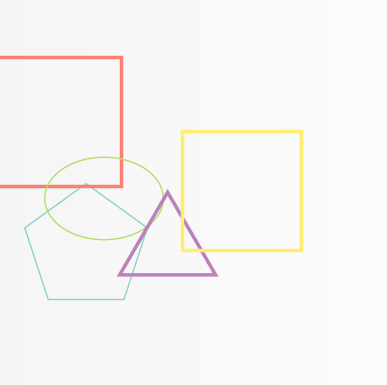[{"shape": "pentagon", "thickness": 1, "radius": 0.83, "center": [0.222, 0.357]}, {"shape": "square", "thickness": 2.5, "radius": 0.84, "center": [0.146, 0.684]}, {"shape": "oval", "thickness": 1, "radius": 0.76, "center": [0.268, 0.485]}, {"shape": "triangle", "thickness": 2.5, "radius": 0.71, "center": [0.433, 0.358]}, {"shape": "square", "thickness": 2.5, "radius": 0.77, "center": [0.624, 0.505]}]